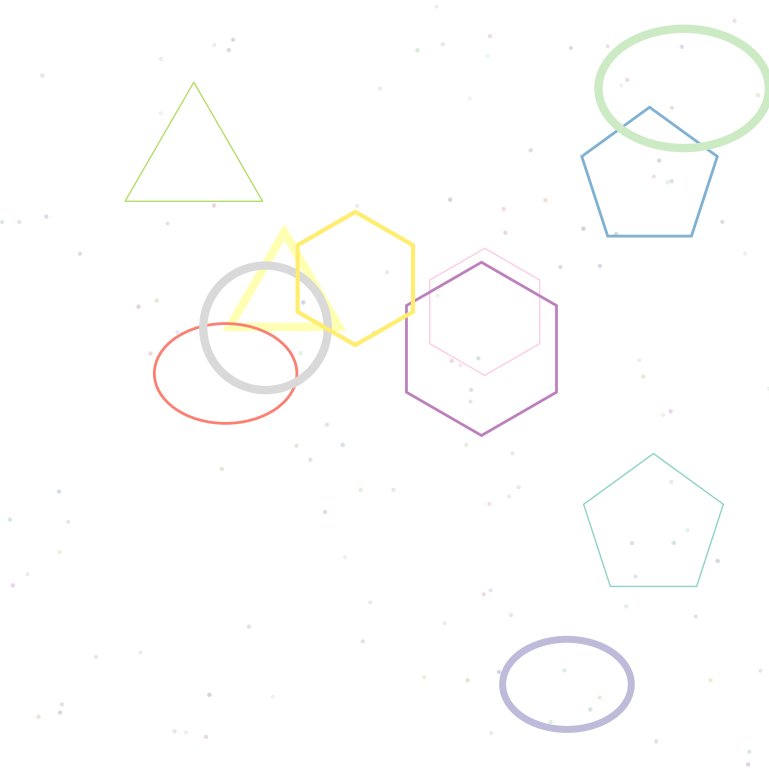[{"shape": "pentagon", "thickness": 0.5, "radius": 0.48, "center": [0.849, 0.316]}, {"shape": "triangle", "thickness": 3, "radius": 0.41, "center": [0.369, 0.617]}, {"shape": "oval", "thickness": 2.5, "radius": 0.42, "center": [0.736, 0.111]}, {"shape": "oval", "thickness": 1, "radius": 0.46, "center": [0.293, 0.515]}, {"shape": "pentagon", "thickness": 1, "radius": 0.46, "center": [0.844, 0.768]}, {"shape": "triangle", "thickness": 0.5, "radius": 0.52, "center": [0.252, 0.79]}, {"shape": "hexagon", "thickness": 0.5, "radius": 0.41, "center": [0.63, 0.595]}, {"shape": "circle", "thickness": 3, "radius": 0.4, "center": [0.345, 0.574]}, {"shape": "hexagon", "thickness": 1, "radius": 0.56, "center": [0.625, 0.547]}, {"shape": "oval", "thickness": 3, "radius": 0.55, "center": [0.888, 0.885]}, {"shape": "hexagon", "thickness": 1.5, "radius": 0.43, "center": [0.461, 0.638]}]